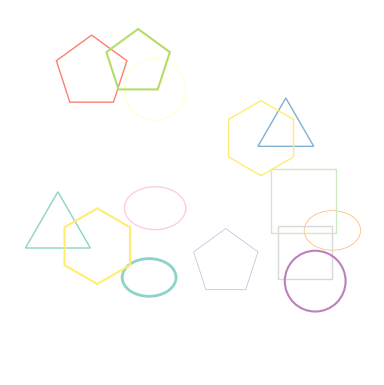[{"shape": "oval", "thickness": 2, "radius": 0.35, "center": [0.387, 0.279]}, {"shape": "triangle", "thickness": 1, "radius": 0.49, "center": [0.15, 0.405]}, {"shape": "circle", "thickness": 0.5, "radius": 0.4, "center": [0.402, 0.768]}, {"shape": "pentagon", "thickness": 0.5, "radius": 0.44, "center": [0.586, 0.319]}, {"shape": "pentagon", "thickness": 1, "radius": 0.48, "center": [0.238, 0.813]}, {"shape": "triangle", "thickness": 1, "radius": 0.42, "center": [0.742, 0.662]}, {"shape": "oval", "thickness": 0.5, "radius": 0.37, "center": [0.863, 0.401]}, {"shape": "pentagon", "thickness": 1.5, "radius": 0.43, "center": [0.359, 0.838]}, {"shape": "oval", "thickness": 1, "radius": 0.4, "center": [0.403, 0.459]}, {"shape": "square", "thickness": 1, "radius": 0.35, "center": [0.792, 0.344]}, {"shape": "circle", "thickness": 1.5, "radius": 0.39, "center": [0.819, 0.27]}, {"shape": "square", "thickness": 1, "radius": 0.42, "center": [0.789, 0.478]}, {"shape": "hexagon", "thickness": 1, "radius": 0.49, "center": [0.678, 0.641]}, {"shape": "hexagon", "thickness": 1.5, "radius": 0.49, "center": [0.253, 0.36]}]